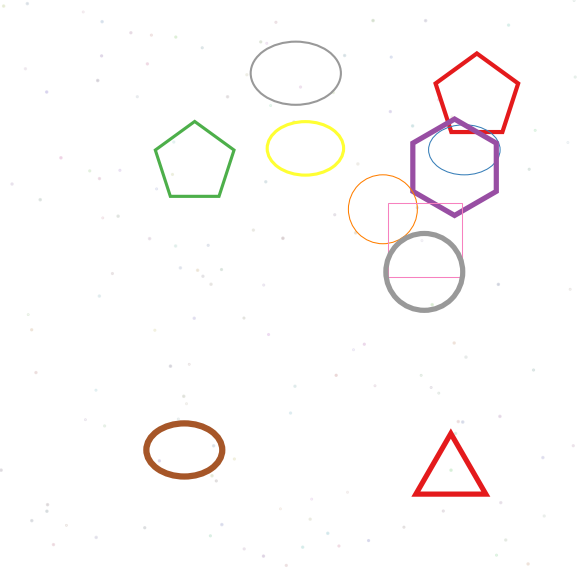[{"shape": "triangle", "thickness": 2.5, "radius": 0.35, "center": [0.781, 0.178]}, {"shape": "pentagon", "thickness": 2, "radius": 0.38, "center": [0.826, 0.831]}, {"shape": "oval", "thickness": 0.5, "radius": 0.31, "center": [0.804, 0.74]}, {"shape": "pentagon", "thickness": 1.5, "radius": 0.36, "center": [0.337, 0.717]}, {"shape": "hexagon", "thickness": 2.5, "radius": 0.42, "center": [0.787, 0.71]}, {"shape": "circle", "thickness": 0.5, "radius": 0.3, "center": [0.663, 0.637]}, {"shape": "oval", "thickness": 1.5, "radius": 0.33, "center": [0.529, 0.742]}, {"shape": "oval", "thickness": 3, "radius": 0.33, "center": [0.319, 0.22]}, {"shape": "square", "thickness": 0.5, "radius": 0.32, "center": [0.735, 0.584]}, {"shape": "oval", "thickness": 1, "radius": 0.39, "center": [0.512, 0.872]}, {"shape": "circle", "thickness": 2.5, "radius": 0.33, "center": [0.735, 0.528]}]